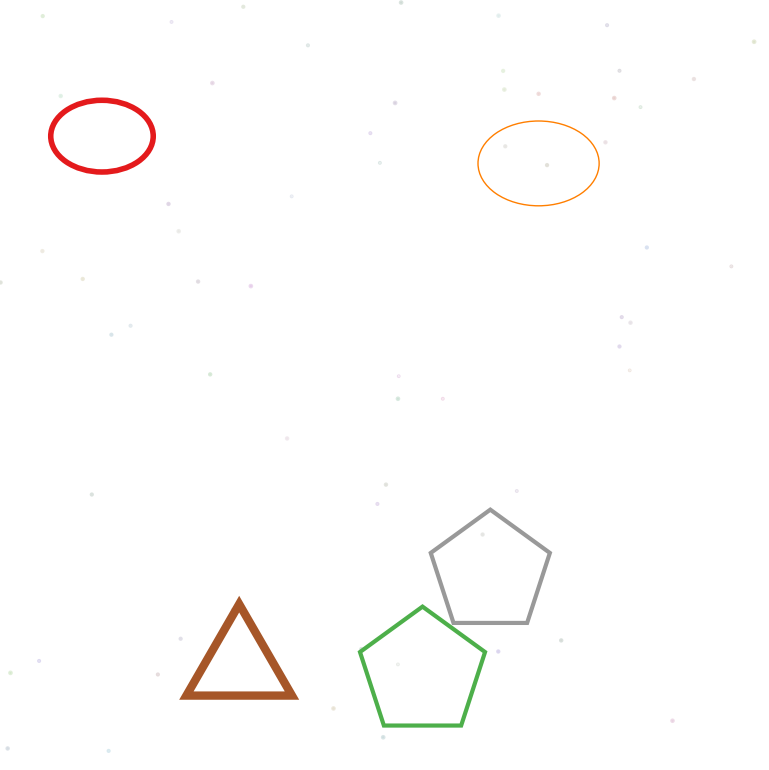[{"shape": "oval", "thickness": 2, "radius": 0.33, "center": [0.132, 0.823]}, {"shape": "pentagon", "thickness": 1.5, "radius": 0.43, "center": [0.549, 0.127]}, {"shape": "oval", "thickness": 0.5, "radius": 0.39, "center": [0.699, 0.788]}, {"shape": "triangle", "thickness": 3, "radius": 0.4, "center": [0.311, 0.136]}, {"shape": "pentagon", "thickness": 1.5, "radius": 0.41, "center": [0.637, 0.257]}]